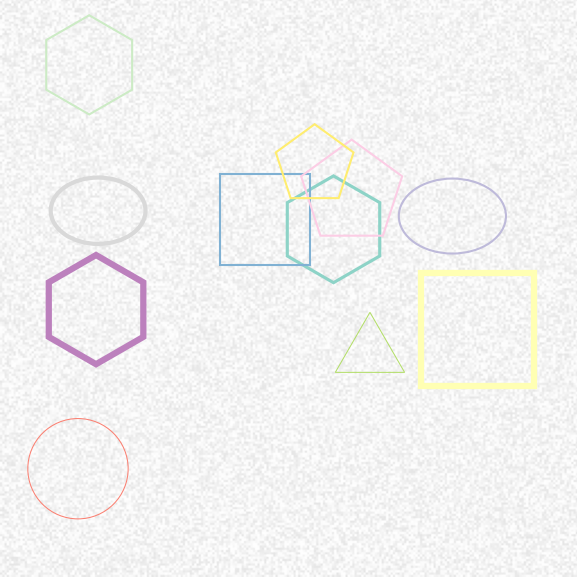[{"shape": "hexagon", "thickness": 1.5, "radius": 0.46, "center": [0.577, 0.602]}, {"shape": "square", "thickness": 3, "radius": 0.49, "center": [0.827, 0.428]}, {"shape": "oval", "thickness": 1, "radius": 0.46, "center": [0.783, 0.625]}, {"shape": "circle", "thickness": 0.5, "radius": 0.43, "center": [0.135, 0.188]}, {"shape": "square", "thickness": 1, "radius": 0.39, "center": [0.459, 0.619]}, {"shape": "triangle", "thickness": 0.5, "radius": 0.35, "center": [0.641, 0.389]}, {"shape": "pentagon", "thickness": 1, "radius": 0.46, "center": [0.609, 0.665]}, {"shape": "oval", "thickness": 2, "radius": 0.41, "center": [0.17, 0.634]}, {"shape": "hexagon", "thickness": 3, "radius": 0.47, "center": [0.166, 0.463]}, {"shape": "hexagon", "thickness": 1, "radius": 0.43, "center": [0.154, 0.887]}, {"shape": "pentagon", "thickness": 1, "radius": 0.35, "center": [0.545, 0.713]}]